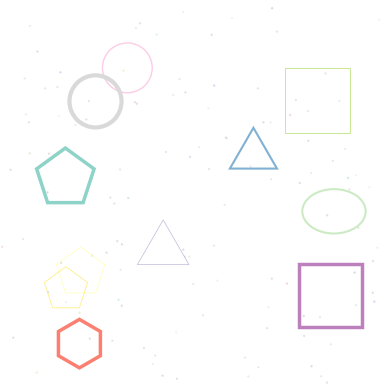[{"shape": "pentagon", "thickness": 2.5, "radius": 0.39, "center": [0.17, 0.537]}, {"shape": "pentagon", "thickness": 0.5, "radius": 0.33, "center": [0.209, 0.292]}, {"shape": "triangle", "thickness": 0.5, "radius": 0.39, "center": [0.424, 0.351]}, {"shape": "hexagon", "thickness": 2.5, "radius": 0.31, "center": [0.206, 0.108]}, {"shape": "triangle", "thickness": 1.5, "radius": 0.35, "center": [0.658, 0.597]}, {"shape": "square", "thickness": 0.5, "radius": 0.42, "center": [0.825, 0.74]}, {"shape": "circle", "thickness": 1, "radius": 0.32, "center": [0.331, 0.824]}, {"shape": "circle", "thickness": 3, "radius": 0.34, "center": [0.248, 0.737]}, {"shape": "square", "thickness": 2.5, "radius": 0.41, "center": [0.86, 0.233]}, {"shape": "oval", "thickness": 1.5, "radius": 0.41, "center": [0.867, 0.451]}, {"shape": "pentagon", "thickness": 0.5, "radius": 0.3, "center": [0.171, 0.248]}]